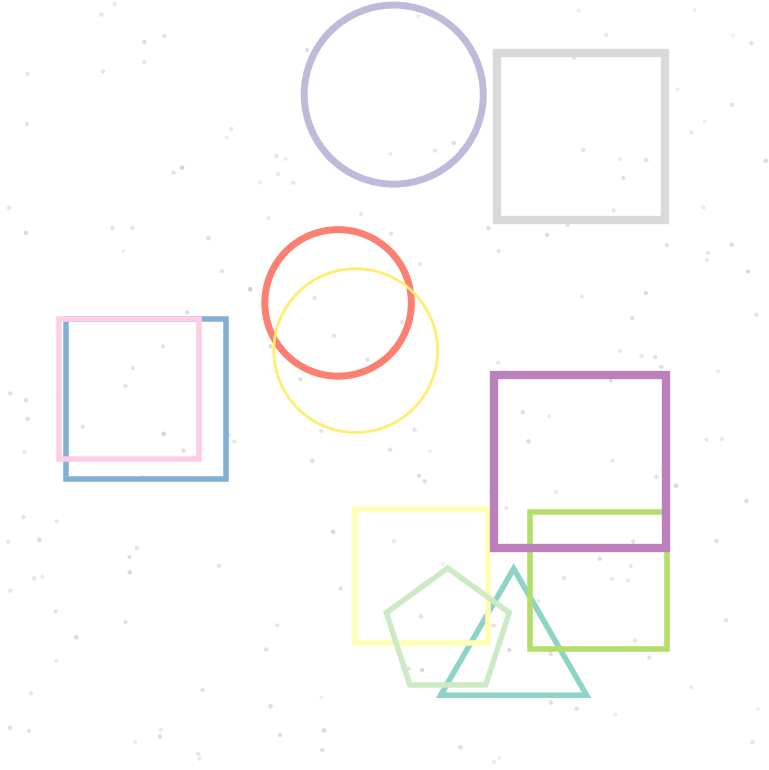[{"shape": "triangle", "thickness": 2, "radius": 0.55, "center": [0.667, 0.152]}, {"shape": "square", "thickness": 2, "radius": 0.43, "center": [0.547, 0.252]}, {"shape": "circle", "thickness": 2.5, "radius": 0.58, "center": [0.511, 0.877]}, {"shape": "circle", "thickness": 2.5, "radius": 0.48, "center": [0.439, 0.607]}, {"shape": "square", "thickness": 2, "radius": 0.52, "center": [0.19, 0.482]}, {"shape": "square", "thickness": 2, "radius": 0.44, "center": [0.777, 0.246]}, {"shape": "square", "thickness": 2, "radius": 0.45, "center": [0.167, 0.495]}, {"shape": "square", "thickness": 3, "radius": 0.54, "center": [0.754, 0.822]}, {"shape": "square", "thickness": 3, "radius": 0.56, "center": [0.753, 0.401]}, {"shape": "pentagon", "thickness": 2, "radius": 0.42, "center": [0.582, 0.178]}, {"shape": "circle", "thickness": 1, "radius": 0.53, "center": [0.462, 0.545]}]